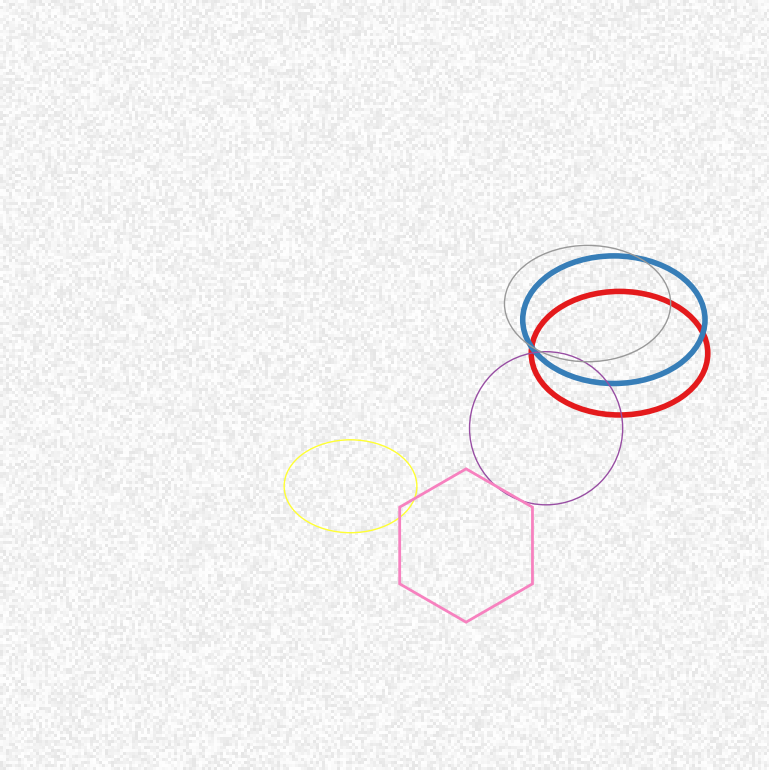[{"shape": "oval", "thickness": 2, "radius": 0.57, "center": [0.805, 0.541]}, {"shape": "oval", "thickness": 2, "radius": 0.59, "center": [0.797, 0.585]}, {"shape": "circle", "thickness": 0.5, "radius": 0.5, "center": [0.709, 0.444]}, {"shape": "oval", "thickness": 0.5, "radius": 0.43, "center": [0.455, 0.368]}, {"shape": "hexagon", "thickness": 1, "radius": 0.5, "center": [0.605, 0.292]}, {"shape": "oval", "thickness": 0.5, "radius": 0.54, "center": [0.763, 0.606]}]